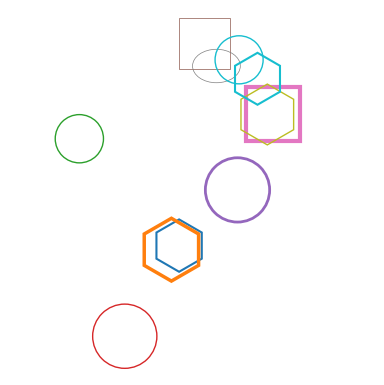[{"shape": "hexagon", "thickness": 1.5, "radius": 0.34, "center": [0.465, 0.362]}, {"shape": "hexagon", "thickness": 2.5, "radius": 0.41, "center": [0.445, 0.351]}, {"shape": "circle", "thickness": 1, "radius": 0.31, "center": [0.206, 0.64]}, {"shape": "circle", "thickness": 1, "radius": 0.42, "center": [0.324, 0.127]}, {"shape": "circle", "thickness": 2, "radius": 0.42, "center": [0.617, 0.507]}, {"shape": "square", "thickness": 0.5, "radius": 0.33, "center": [0.532, 0.888]}, {"shape": "square", "thickness": 3, "radius": 0.35, "center": [0.708, 0.704]}, {"shape": "oval", "thickness": 0.5, "radius": 0.31, "center": [0.562, 0.829]}, {"shape": "hexagon", "thickness": 1, "radius": 0.39, "center": [0.694, 0.703]}, {"shape": "hexagon", "thickness": 1.5, "radius": 0.34, "center": [0.669, 0.795]}, {"shape": "circle", "thickness": 1, "radius": 0.31, "center": [0.621, 0.845]}]